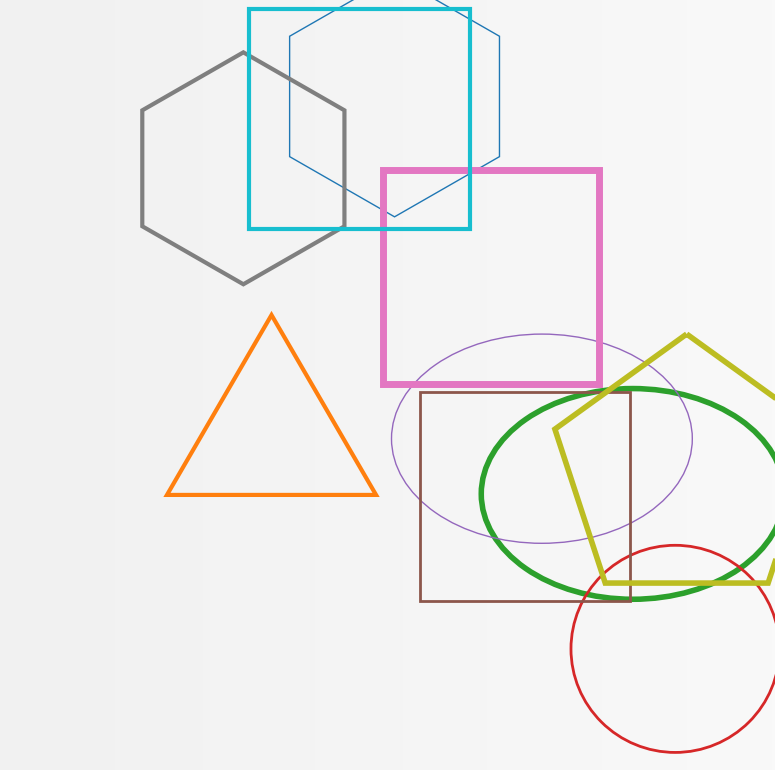[{"shape": "hexagon", "thickness": 0.5, "radius": 0.78, "center": [0.509, 0.875]}, {"shape": "triangle", "thickness": 1.5, "radius": 0.78, "center": [0.35, 0.435]}, {"shape": "oval", "thickness": 2, "radius": 0.98, "center": [0.816, 0.359]}, {"shape": "circle", "thickness": 1, "radius": 0.67, "center": [0.871, 0.157]}, {"shape": "oval", "thickness": 0.5, "radius": 0.97, "center": [0.699, 0.43]}, {"shape": "square", "thickness": 1, "radius": 0.68, "center": [0.677, 0.355]}, {"shape": "square", "thickness": 2.5, "radius": 0.7, "center": [0.634, 0.64]}, {"shape": "hexagon", "thickness": 1.5, "radius": 0.75, "center": [0.314, 0.781]}, {"shape": "pentagon", "thickness": 2, "radius": 0.89, "center": [0.886, 0.387]}, {"shape": "square", "thickness": 1.5, "radius": 0.71, "center": [0.464, 0.845]}]